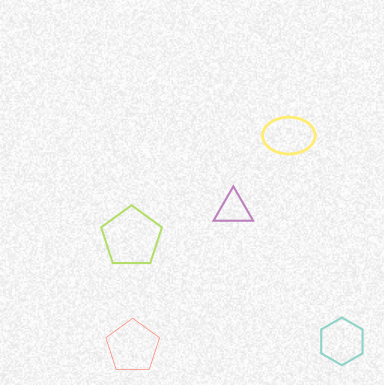[{"shape": "hexagon", "thickness": 1.5, "radius": 0.31, "center": [0.888, 0.113]}, {"shape": "pentagon", "thickness": 0.5, "radius": 0.37, "center": [0.345, 0.1]}, {"shape": "pentagon", "thickness": 1.5, "radius": 0.41, "center": [0.342, 0.384]}, {"shape": "triangle", "thickness": 1.5, "radius": 0.3, "center": [0.606, 0.456]}, {"shape": "oval", "thickness": 2, "radius": 0.34, "center": [0.75, 0.648]}]